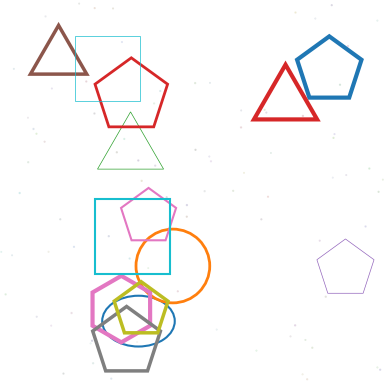[{"shape": "pentagon", "thickness": 3, "radius": 0.44, "center": [0.855, 0.818]}, {"shape": "oval", "thickness": 1.5, "radius": 0.47, "center": [0.36, 0.166]}, {"shape": "circle", "thickness": 2, "radius": 0.48, "center": [0.449, 0.309]}, {"shape": "triangle", "thickness": 0.5, "radius": 0.5, "center": [0.339, 0.61]}, {"shape": "triangle", "thickness": 3, "radius": 0.47, "center": [0.742, 0.737]}, {"shape": "pentagon", "thickness": 2, "radius": 0.5, "center": [0.341, 0.751]}, {"shape": "pentagon", "thickness": 0.5, "radius": 0.39, "center": [0.897, 0.301]}, {"shape": "triangle", "thickness": 2.5, "radius": 0.42, "center": [0.152, 0.85]}, {"shape": "pentagon", "thickness": 1.5, "radius": 0.38, "center": [0.386, 0.437]}, {"shape": "hexagon", "thickness": 3, "radius": 0.43, "center": [0.315, 0.197]}, {"shape": "pentagon", "thickness": 2.5, "radius": 0.46, "center": [0.329, 0.111]}, {"shape": "pentagon", "thickness": 2.5, "radius": 0.37, "center": [0.366, 0.195]}, {"shape": "square", "thickness": 0.5, "radius": 0.42, "center": [0.278, 0.823]}, {"shape": "square", "thickness": 1.5, "radius": 0.49, "center": [0.344, 0.385]}]